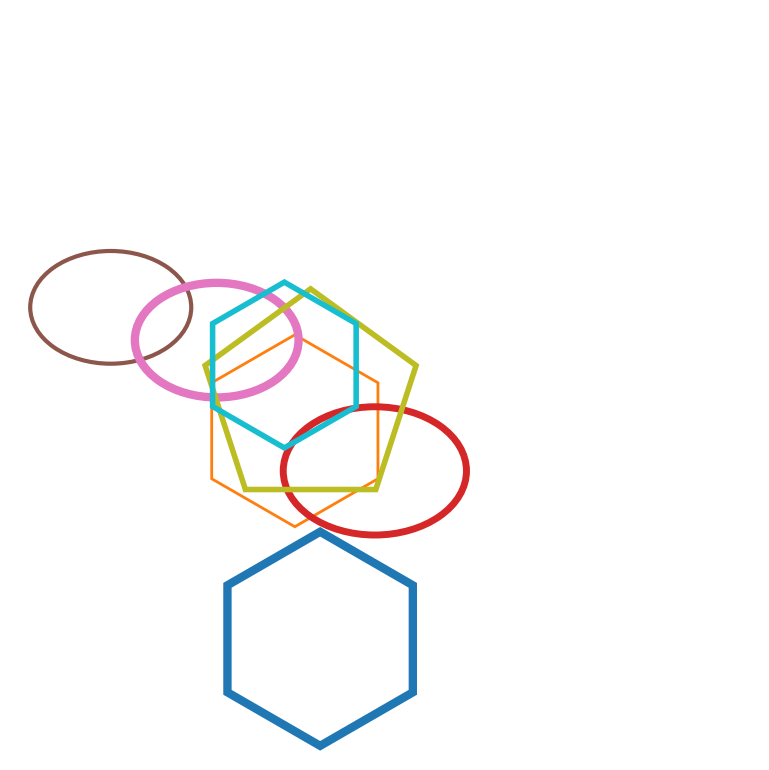[{"shape": "hexagon", "thickness": 3, "radius": 0.7, "center": [0.416, 0.17]}, {"shape": "hexagon", "thickness": 1, "radius": 0.62, "center": [0.383, 0.441]}, {"shape": "oval", "thickness": 2.5, "radius": 0.59, "center": [0.487, 0.388]}, {"shape": "oval", "thickness": 1.5, "radius": 0.52, "center": [0.144, 0.601]}, {"shape": "oval", "thickness": 3, "radius": 0.53, "center": [0.281, 0.558]}, {"shape": "pentagon", "thickness": 2, "radius": 0.72, "center": [0.403, 0.481]}, {"shape": "hexagon", "thickness": 2, "radius": 0.54, "center": [0.369, 0.526]}]